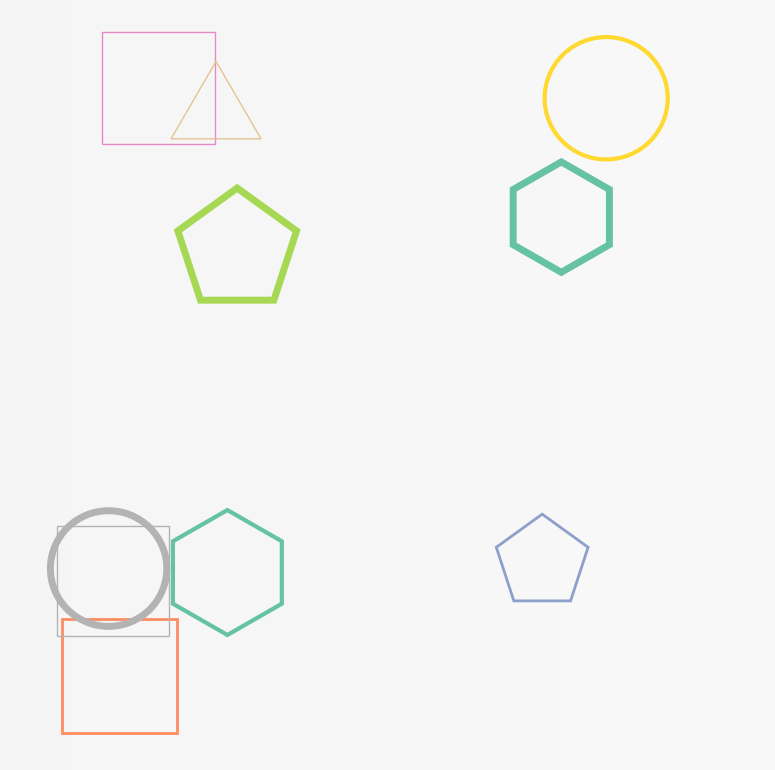[{"shape": "hexagon", "thickness": 1.5, "radius": 0.41, "center": [0.293, 0.256]}, {"shape": "hexagon", "thickness": 2.5, "radius": 0.36, "center": [0.724, 0.718]}, {"shape": "square", "thickness": 1, "radius": 0.37, "center": [0.154, 0.122]}, {"shape": "pentagon", "thickness": 1, "radius": 0.31, "center": [0.7, 0.27]}, {"shape": "square", "thickness": 0.5, "radius": 0.37, "center": [0.205, 0.886]}, {"shape": "pentagon", "thickness": 2.5, "radius": 0.4, "center": [0.306, 0.675]}, {"shape": "circle", "thickness": 1.5, "radius": 0.4, "center": [0.782, 0.872]}, {"shape": "triangle", "thickness": 0.5, "radius": 0.33, "center": [0.279, 0.853]}, {"shape": "circle", "thickness": 2.5, "radius": 0.38, "center": [0.14, 0.262]}, {"shape": "square", "thickness": 0.5, "radius": 0.36, "center": [0.146, 0.245]}]